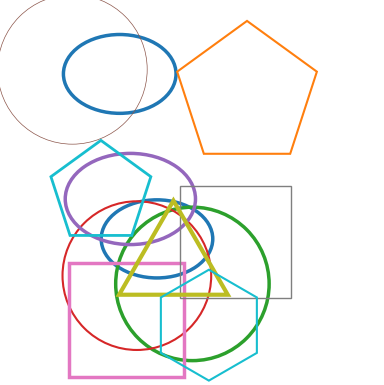[{"shape": "oval", "thickness": 2.5, "radius": 0.73, "center": [0.311, 0.808]}, {"shape": "oval", "thickness": 2.5, "radius": 0.72, "center": [0.408, 0.38]}, {"shape": "pentagon", "thickness": 1.5, "radius": 0.95, "center": [0.642, 0.755]}, {"shape": "circle", "thickness": 2.5, "radius": 1.0, "center": [0.5, 0.263]}, {"shape": "circle", "thickness": 1.5, "radius": 0.97, "center": [0.355, 0.284]}, {"shape": "oval", "thickness": 2.5, "radius": 0.85, "center": [0.339, 0.483]}, {"shape": "circle", "thickness": 0.5, "radius": 0.97, "center": [0.188, 0.82]}, {"shape": "square", "thickness": 2.5, "radius": 0.74, "center": [0.329, 0.169]}, {"shape": "square", "thickness": 1, "radius": 0.73, "center": [0.612, 0.372]}, {"shape": "triangle", "thickness": 3, "radius": 0.81, "center": [0.45, 0.316]}, {"shape": "hexagon", "thickness": 1.5, "radius": 0.72, "center": [0.543, 0.155]}, {"shape": "pentagon", "thickness": 2, "radius": 0.68, "center": [0.262, 0.499]}]